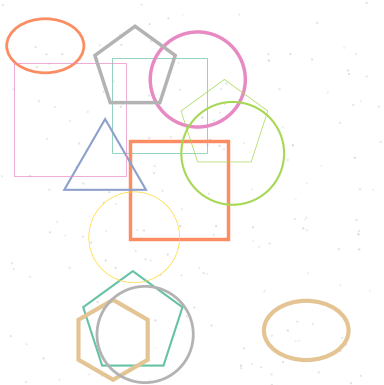[{"shape": "square", "thickness": 0.5, "radius": 0.62, "center": [0.413, 0.726]}, {"shape": "pentagon", "thickness": 1.5, "radius": 0.68, "center": [0.345, 0.16]}, {"shape": "oval", "thickness": 2, "radius": 0.5, "center": [0.118, 0.881]}, {"shape": "square", "thickness": 2.5, "radius": 0.63, "center": [0.465, 0.506]}, {"shape": "triangle", "thickness": 1.5, "radius": 0.61, "center": [0.273, 0.568]}, {"shape": "square", "thickness": 0.5, "radius": 0.73, "center": [0.182, 0.69]}, {"shape": "circle", "thickness": 2.5, "radius": 0.62, "center": [0.514, 0.794]}, {"shape": "pentagon", "thickness": 0.5, "radius": 0.59, "center": [0.583, 0.675]}, {"shape": "circle", "thickness": 1.5, "radius": 0.67, "center": [0.604, 0.602]}, {"shape": "circle", "thickness": 0.5, "radius": 0.59, "center": [0.349, 0.384]}, {"shape": "oval", "thickness": 3, "radius": 0.55, "center": [0.795, 0.142]}, {"shape": "hexagon", "thickness": 3, "radius": 0.52, "center": [0.294, 0.117]}, {"shape": "circle", "thickness": 2, "radius": 0.63, "center": [0.377, 0.131]}, {"shape": "pentagon", "thickness": 2.5, "radius": 0.55, "center": [0.351, 0.822]}]